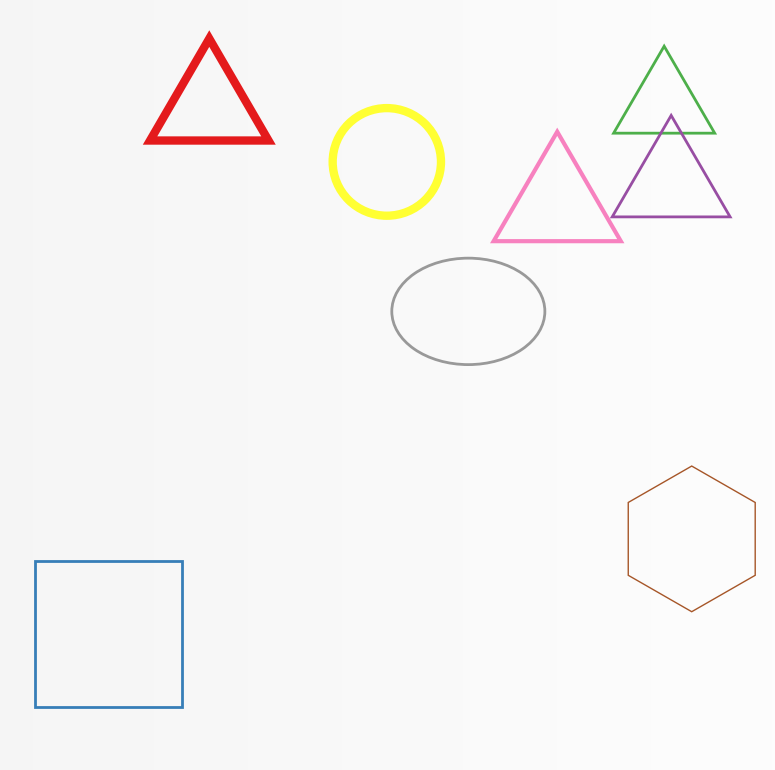[{"shape": "triangle", "thickness": 3, "radius": 0.44, "center": [0.27, 0.862]}, {"shape": "square", "thickness": 1, "radius": 0.47, "center": [0.14, 0.177]}, {"shape": "triangle", "thickness": 1, "radius": 0.38, "center": [0.857, 0.865]}, {"shape": "triangle", "thickness": 1, "radius": 0.44, "center": [0.866, 0.762]}, {"shape": "circle", "thickness": 3, "radius": 0.35, "center": [0.499, 0.79]}, {"shape": "hexagon", "thickness": 0.5, "radius": 0.47, "center": [0.893, 0.3]}, {"shape": "triangle", "thickness": 1.5, "radius": 0.47, "center": [0.719, 0.734]}, {"shape": "oval", "thickness": 1, "radius": 0.49, "center": [0.604, 0.596]}]